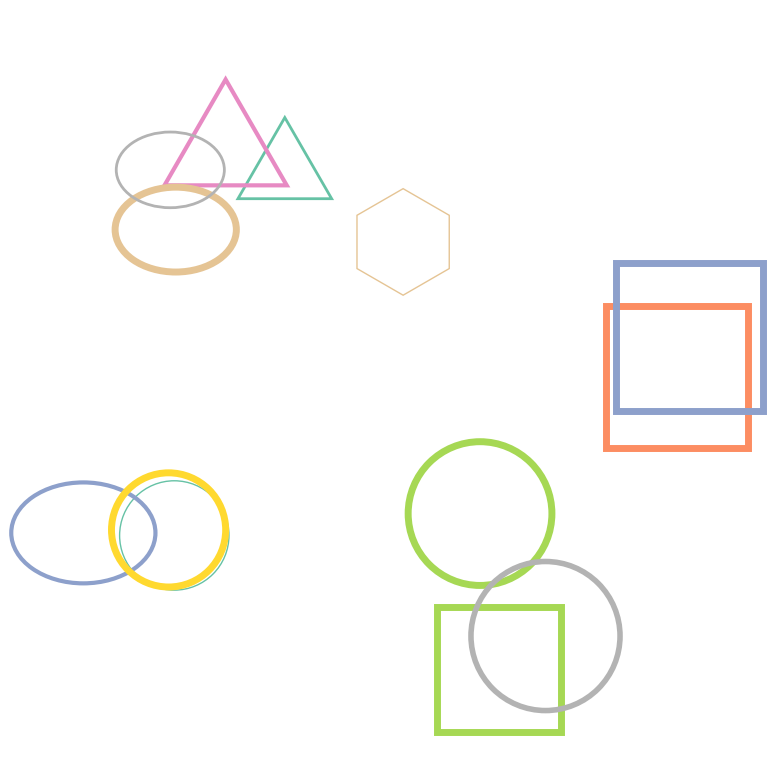[{"shape": "triangle", "thickness": 1, "radius": 0.35, "center": [0.37, 0.777]}, {"shape": "circle", "thickness": 0.5, "radius": 0.36, "center": [0.226, 0.305]}, {"shape": "square", "thickness": 2.5, "radius": 0.46, "center": [0.88, 0.51]}, {"shape": "oval", "thickness": 1.5, "radius": 0.47, "center": [0.108, 0.308]}, {"shape": "square", "thickness": 2.5, "radius": 0.48, "center": [0.896, 0.563]}, {"shape": "triangle", "thickness": 1.5, "radius": 0.46, "center": [0.293, 0.805]}, {"shape": "circle", "thickness": 2.5, "radius": 0.47, "center": [0.623, 0.333]}, {"shape": "square", "thickness": 2.5, "radius": 0.4, "center": [0.648, 0.13]}, {"shape": "circle", "thickness": 2.5, "radius": 0.37, "center": [0.219, 0.312]}, {"shape": "oval", "thickness": 2.5, "radius": 0.39, "center": [0.228, 0.702]}, {"shape": "hexagon", "thickness": 0.5, "radius": 0.35, "center": [0.524, 0.686]}, {"shape": "circle", "thickness": 2, "radius": 0.48, "center": [0.708, 0.174]}, {"shape": "oval", "thickness": 1, "radius": 0.35, "center": [0.221, 0.779]}]